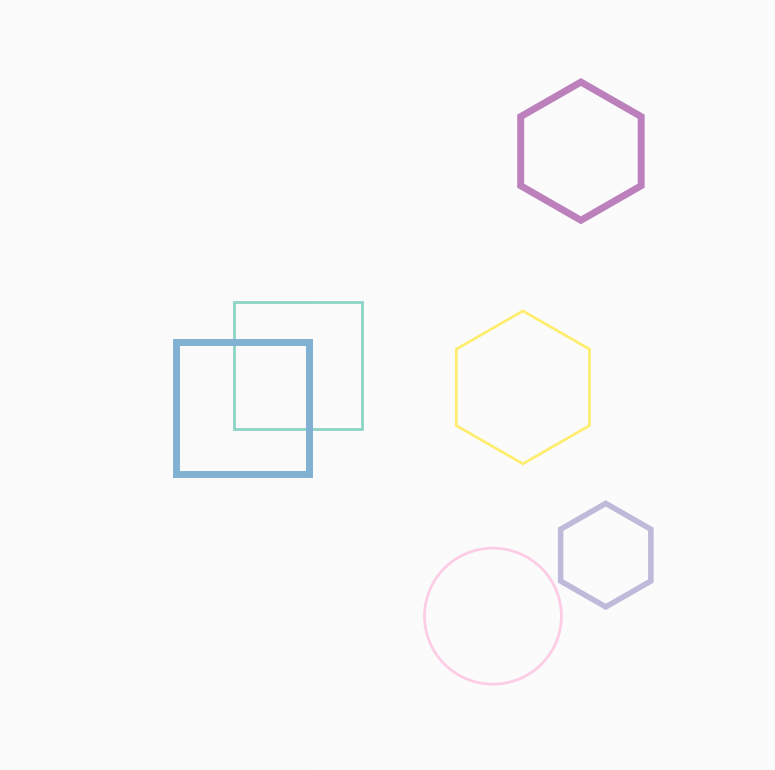[{"shape": "square", "thickness": 1, "radius": 0.41, "center": [0.384, 0.525]}, {"shape": "hexagon", "thickness": 2, "radius": 0.34, "center": [0.782, 0.279]}, {"shape": "square", "thickness": 2.5, "radius": 0.43, "center": [0.313, 0.47]}, {"shape": "circle", "thickness": 1, "radius": 0.44, "center": [0.636, 0.2]}, {"shape": "hexagon", "thickness": 2.5, "radius": 0.45, "center": [0.75, 0.804]}, {"shape": "hexagon", "thickness": 1, "radius": 0.5, "center": [0.675, 0.497]}]